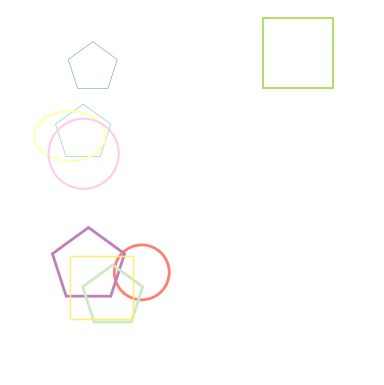[{"shape": "pentagon", "thickness": 0.5, "radius": 0.38, "center": [0.216, 0.654]}, {"shape": "oval", "thickness": 1.5, "radius": 0.46, "center": [0.181, 0.647]}, {"shape": "circle", "thickness": 2, "radius": 0.36, "center": [0.368, 0.293]}, {"shape": "pentagon", "thickness": 0.5, "radius": 0.33, "center": [0.241, 0.825]}, {"shape": "square", "thickness": 1.5, "radius": 0.45, "center": [0.774, 0.862]}, {"shape": "circle", "thickness": 1.5, "radius": 0.46, "center": [0.217, 0.601]}, {"shape": "pentagon", "thickness": 2, "radius": 0.49, "center": [0.23, 0.31]}, {"shape": "pentagon", "thickness": 2, "radius": 0.41, "center": [0.293, 0.23]}, {"shape": "square", "thickness": 1, "radius": 0.41, "center": [0.263, 0.252]}]